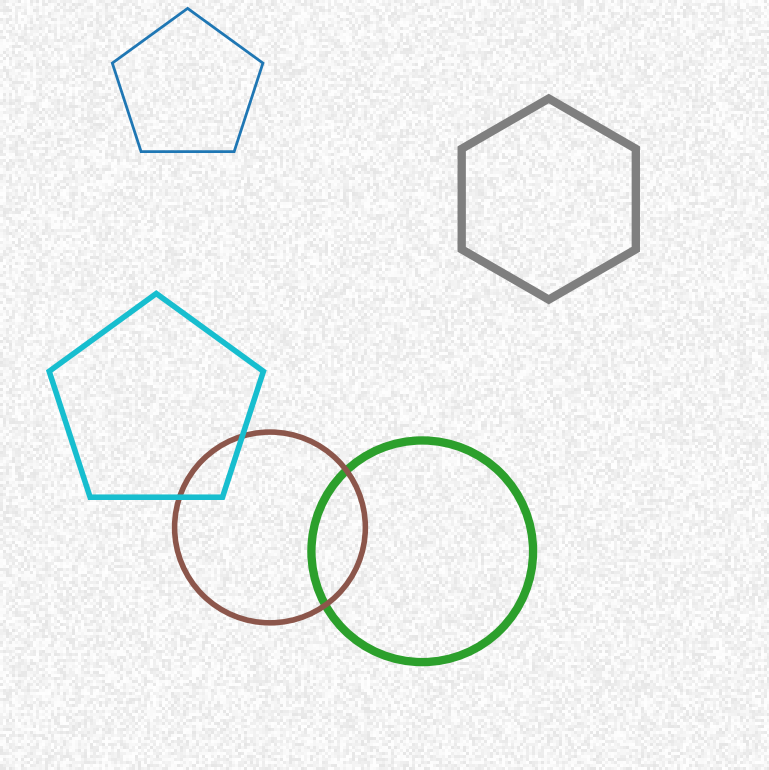[{"shape": "pentagon", "thickness": 1, "radius": 0.51, "center": [0.244, 0.886]}, {"shape": "circle", "thickness": 3, "radius": 0.72, "center": [0.548, 0.284]}, {"shape": "circle", "thickness": 2, "radius": 0.62, "center": [0.351, 0.315]}, {"shape": "hexagon", "thickness": 3, "radius": 0.65, "center": [0.713, 0.741]}, {"shape": "pentagon", "thickness": 2, "radius": 0.73, "center": [0.203, 0.473]}]